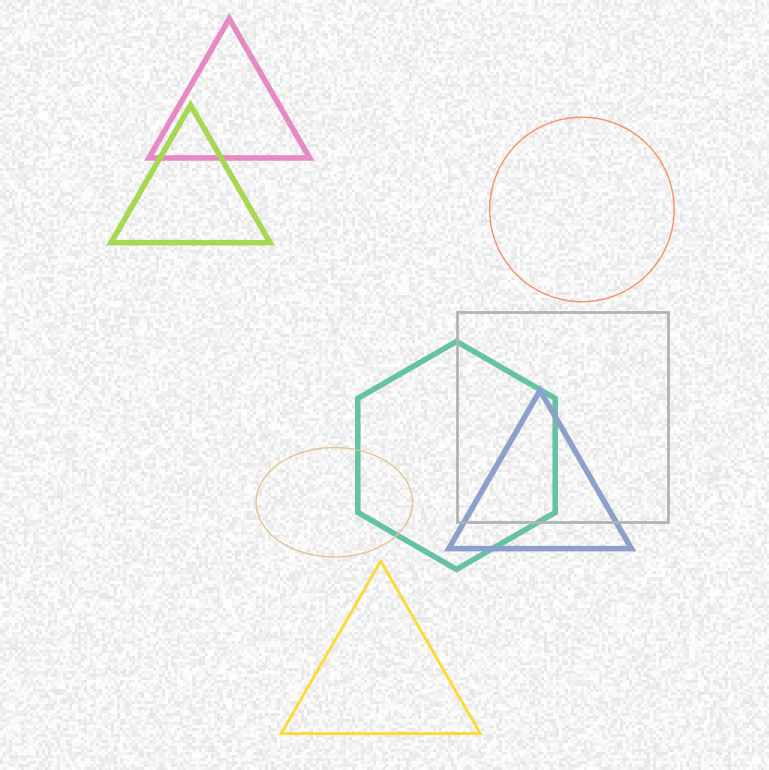[{"shape": "hexagon", "thickness": 2, "radius": 0.74, "center": [0.593, 0.409]}, {"shape": "circle", "thickness": 0.5, "radius": 0.6, "center": [0.756, 0.728]}, {"shape": "triangle", "thickness": 2, "radius": 0.69, "center": [0.701, 0.356]}, {"shape": "triangle", "thickness": 2, "radius": 0.6, "center": [0.298, 0.855]}, {"shape": "triangle", "thickness": 2, "radius": 0.6, "center": [0.247, 0.744]}, {"shape": "triangle", "thickness": 1, "radius": 0.75, "center": [0.494, 0.122]}, {"shape": "oval", "thickness": 0.5, "radius": 0.51, "center": [0.434, 0.348]}, {"shape": "square", "thickness": 1, "radius": 0.68, "center": [0.73, 0.459]}]